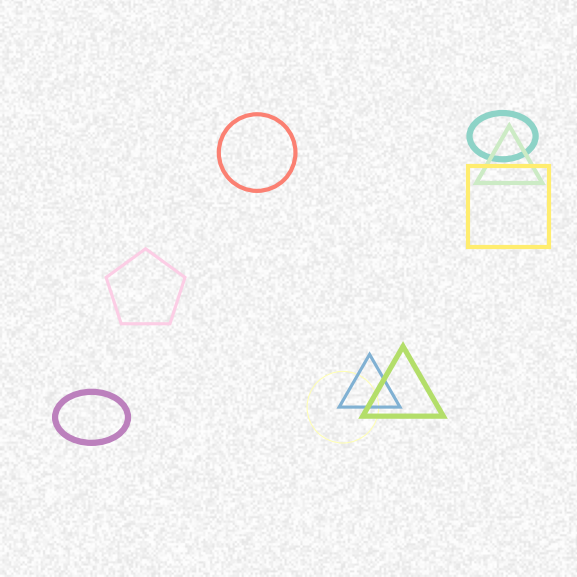[{"shape": "oval", "thickness": 3, "radius": 0.29, "center": [0.87, 0.763]}, {"shape": "circle", "thickness": 0.5, "radius": 0.31, "center": [0.594, 0.294]}, {"shape": "circle", "thickness": 2, "radius": 0.33, "center": [0.445, 0.735]}, {"shape": "triangle", "thickness": 1.5, "radius": 0.3, "center": [0.64, 0.325]}, {"shape": "triangle", "thickness": 2.5, "radius": 0.4, "center": [0.698, 0.319]}, {"shape": "pentagon", "thickness": 1.5, "radius": 0.36, "center": [0.252, 0.497]}, {"shape": "oval", "thickness": 3, "radius": 0.32, "center": [0.159, 0.276]}, {"shape": "triangle", "thickness": 2, "radius": 0.33, "center": [0.882, 0.715]}, {"shape": "square", "thickness": 2, "radius": 0.35, "center": [0.881, 0.641]}]